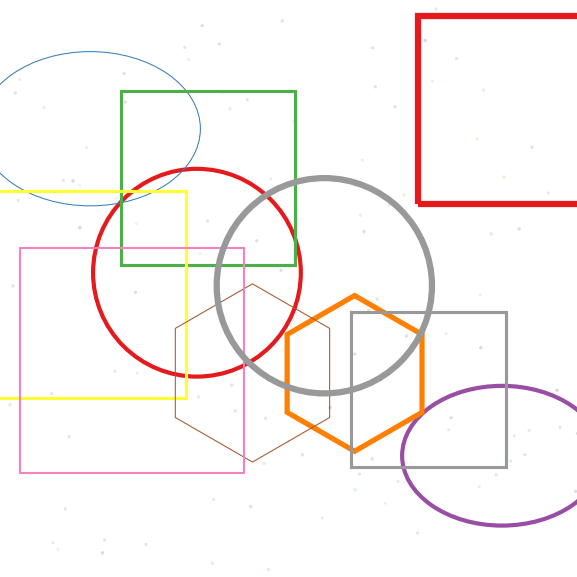[{"shape": "circle", "thickness": 2, "radius": 0.9, "center": [0.341, 0.527]}, {"shape": "square", "thickness": 3, "radius": 0.81, "center": [0.887, 0.809]}, {"shape": "oval", "thickness": 0.5, "radius": 0.95, "center": [0.156, 0.776]}, {"shape": "square", "thickness": 1.5, "radius": 0.75, "center": [0.36, 0.691]}, {"shape": "oval", "thickness": 2, "radius": 0.86, "center": [0.869, 0.21]}, {"shape": "hexagon", "thickness": 2.5, "radius": 0.67, "center": [0.614, 0.353]}, {"shape": "square", "thickness": 1.5, "radius": 0.9, "center": [0.143, 0.489]}, {"shape": "hexagon", "thickness": 0.5, "radius": 0.77, "center": [0.437, 0.353]}, {"shape": "square", "thickness": 1, "radius": 0.97, "center": [0.229, 0.375]}, {"shape": "circle", "thickness": 3, "radius": 0.93, "center": [0.562, 0.504]}, {"shape": "square", "thickness": 1.5, "radius": 0.67, "center": [0.741, 0.325]}]